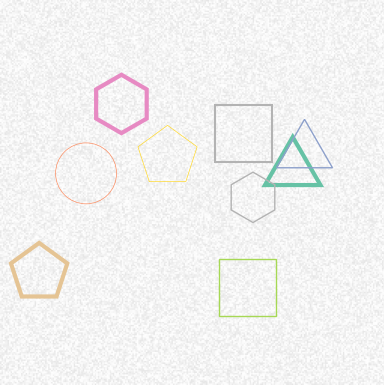[{"shape": "triangle", "thickness": 3, "radius": 0.42, "center": [0.76, 0.561]}, {"shape": "circle", "thickness": 0.5, "radius": 0.4, "center": [0.224, 0.55]}, {"shape": "triangle", "thickness": 1, "radius": 0.42, "center": [0.791, 0.606]}, {"shape": "hexagon", "thickness": 3, "radius": 0.38, "center": [0.315, 0.73]}, {"shape": "square", "thickness": 1, "radius": 0.37, "center": [0.643, 0.253]}, {"shape": "pentagon", "thickness": 0.5, "radius": 0.4, "center": [0.435, 0.594]}, {"shape": "pentagon", "thickness": 3, "radius": 0.38, "center": [0.102, 0.292]}, {"shape": "hexagon", "thickness": 1, "radius": 0.33, "center": [0.657, 0.487]}, {"shape": "square", "thickness": 1.5, "radius": 0.37, "center": [0.632, 0.653]}]